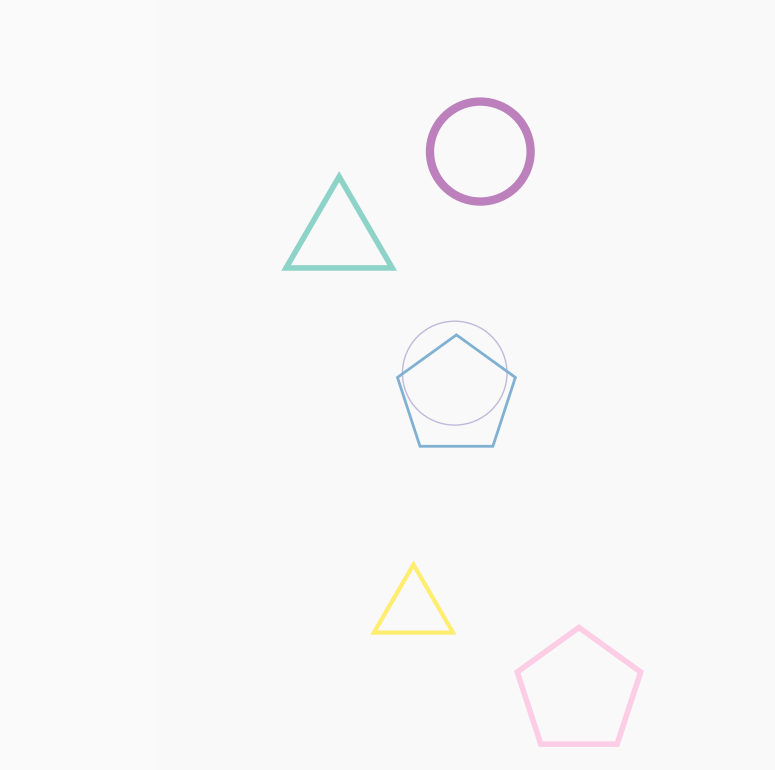[{"shape": "triangle", "thickness": 2, "radius": 0.4, "center": [0.438, 0.692]}, {"shape": "circle", "thickness": 0.5, "radius": 0.34, "center": [0.587, 0.515]}, {"shape": "pentagon", "thickness": 1, "radius": 0.4, "center": [0.589, 0.485]}, {"shape": "pentagon", "thickness": 2, "radius": 0.42, "center": [0.747, 0.101]}, {"shape": "circle", "thickness": 3, "radius": 0.32, "center": [0.62, 0.803]}, {"shape": "triangle", "thickness": 1.5, "radius": 0.29, "center": [0.533, 0.208]}]